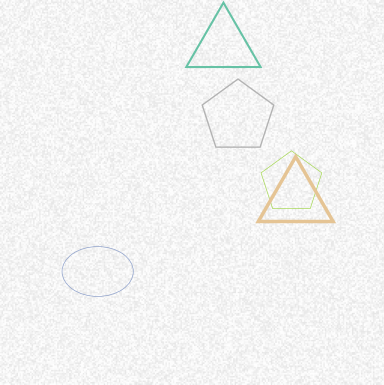[{"shape": "triangle", "thickness": 1.5, "radius": 0.56, "center": [0.58, 0.882]}, {"shape": "oval", "thickness": 0.5, "radius": 0.46, "center": [0.254, 0.295]}, {"shape": "pentagon", "thickness": 0.5, "radius": 0.41, "center": [0.757, 0.525]}, {"shape": "triangle", "thickness": 2.5, "radius": 0.56, "center": [0.768, 0.481]}, {"shape": "pentagon", "thickness": 1, "radius": 0.49, "center": [0.618, 0.697]}]